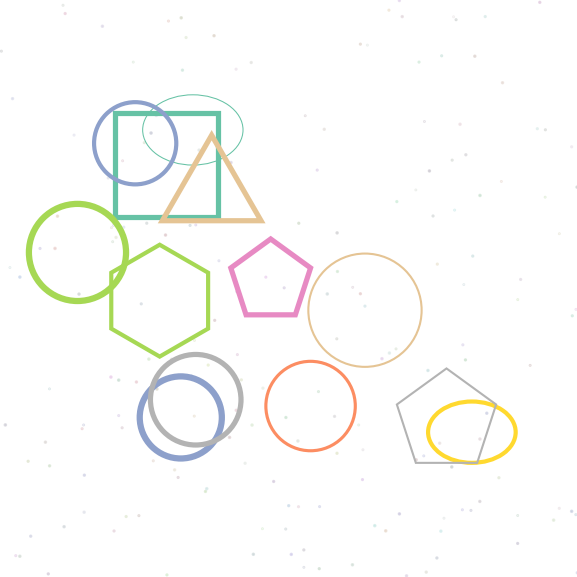[{"shape": "oval", "thickness": 0.5, "radius": 0.43, "center": [0.334, 0.774]}, {"shape": "square", "thickness": 2.5, "radius": 0.45, "center": [0.288, 0.713]}, {"shape": "circle", "thickness": 1.5, "radius": 0.39, "center": [0.538, 0.296]}, {"shape": "circle", "thickness": 3, "radius": 0.36, "center": [0.313, 0.276]}, {"shape": "circle", "thickness": 2, "radius": 0.36, "center": [0.234, 0.751]}, {"shape": "pentagon", "thickness": 2.5, "radius": 0.36, "center": [0.469, 0.513]}, {"shape": "hexagon", "thickness": 2, "radius": 0.48, "center": [0.277, 0.479]}, {"shape": "circle", "thickness": 3, "radius": 0.42, "center": [0.134, 0.562]}, {"shape": "oval", "thickness": 2, "radius": 0.38, "center": [0.817, 0.251]}, {"shape": "triangle", "thickness": 2.5, "radius": 0.49, "center": [0.367, 0.666]}, {"shape": "circle", "thickness": 1, "radius": 0.49, "center": [0.632, 0.462]}, {"shape": "pentagon", "thickness": 1, "radius": 0.45, "center": [0.773, 0.271]}, {"shape": "circle", "thickness": 2.5, "radius": 0.39, "center": [0.339, 0.307]}]